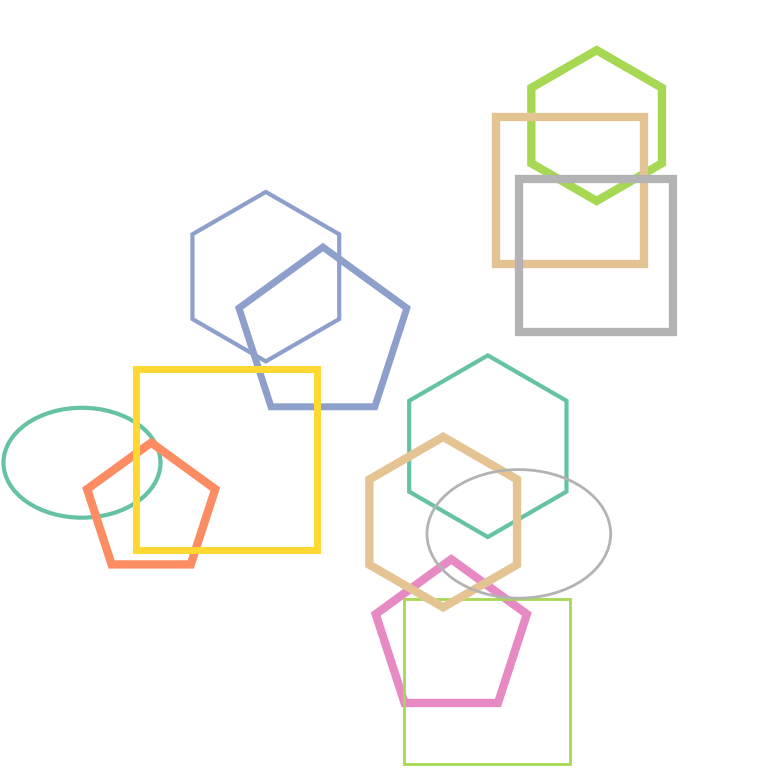[{"shape": "oval", "thickness": 1.5, "radius": 0.51, "center": [0.106, 0.399]}, {"shape": "hexagon", "thickness": 1.5, "radius": 0.59, "center": [0.634, 0.421]}, {"shape": "pentagon", "thickness": 3, "radius": 0.44, "center": [0.196, 0.338]}, {"shape": "hexagon", "thickness": 1.5, "radius": 0.55, "center": [0.345, 0.641]}, {"shape": "pentagon", "thickness": 2.5, "radius": 0.57, "center": [0.419, 0.564]}, {"shape": "pentagon", "thickness": 3, "radius": 0.52, "center": [0.586, 0.171]}, {"shape": "hexagon", "thickness": 3, "radius": 0.49, "center": [0.775, 0.837]}, {"shape": "square", "thickness": 1, "radius": 0.54, "center": [0.632, 0.115]}, {"shape": "square", "thickness": 2.5, "radius": 0.59, "center": [0.294, 0.403]}, {"shape": "square", "thickness": 3, "radius": 0.48, "center": [0.74, 0.753]}, {"shape": "hexagon", "thickness": 3, "radius": 0.55, "center": [0.576, 0.322]}, {"shape": "square", "thickness": 3, "radius": 0.5, "center": [0.774, 0.668]}, {"shape": "oval", "thickness": 1, "radius": 0.6, "center": [0.674, 0.307]}]